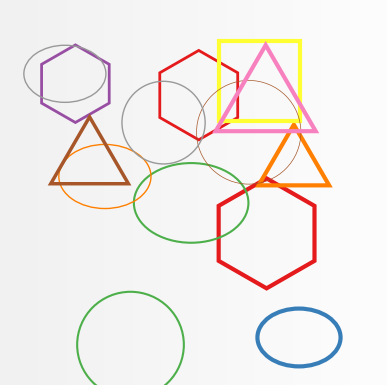[{"shape": "hexagon", "thickness": 2, "radius": 0.58, "center": [0.513, 0.753]}, {"shape": "hexagon", "thickness": 3, "radius": 0.71, "center": [0.688, 0.394]}, {"shape": "oval", "thickness": 3, "radius": 0.54, "center": [0.772, 0.123]}, {"shape": "circle", "thickness": 1.5, "radius": 0.69, "center": [0.337, 0.104]}, {"shape": "oval", "thickness": 1.5, "radius": 0.74, "center": [0.493, 0.473]}, {"shape": "hexagon", "thickness": 2, "radius": 0.5, "center": [0.195, 0.783]}, {"shape": "oval", "thickness": 1, "radius": 0.59, "center": [0.271, 0.542]}, {"shape": "triangle", "thickness": 3, "radius": 0.53, "center": [0.758, 0.571]}, {"shape": "square", "thickness": 3, "radius": 0.52, "center": [0.671, 0.789]}, {"shape": "triangle", "thickness": 2.5, "radius": 0.58, "center": [0.231, 0.581]}, {"shape": "circle", "thickness": 0.5, "radius": 0.67, "center": [0.642, 0.656]}, {"shape": "triangle", "thickness": 3, "radius": 0.75, "center": [0.686, 0.734]}, {"shape": "circle", "thickness": 1, "radius": 0.54, "center": [0.422, 0.682]}, {"shape": "oval", "thickness": 1, "radius": 0.53, "center": [0.167, 0.808]}]